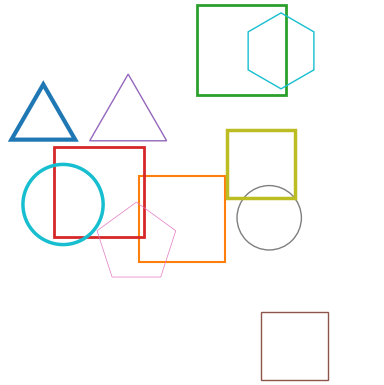[{"shape": "triangle", "thickness": 3, "radius": 0.48, "center": [0.112, 0.685]}, {"shape": "square", "thickness": 1.5, "radius": 0.56, "center": [0.474, 0.43]}, {"shape": "square", "thickness": 2, "radius": 0.58, "center": [0.628, 0.871]}, {"shape": "square", "thickness": 2, "radius": 0.58, "center": [0.257, 0.501]}, {"shape": "triangle", "thickness": 1, "radius": 0.58, "center": [0.333, 0.692]}, {"shape": "square", "thickness": 1, "radius": 0.44, "center": [0.765, 0.101]}, {"shape": "pentagon", "thickness": 0.5, "radius": 0.54, "center": [0.354, 0.367]}, {"shape": "circle", "thickness": 1, "radius": 0.42, "center": [0.699, 0.434]}, {"shape": "square", "thickness": 2.5, "radius": 0.44, "center": [0.677, 0.573]}, {"shape": "circle", "thickness": 2.5, "radius": 0.52, "center": [0.164, 0.469]}, {"shape": "hexagon", "thickness": 1, "radius": 0.49, "center": [0.73, 0.868]}]